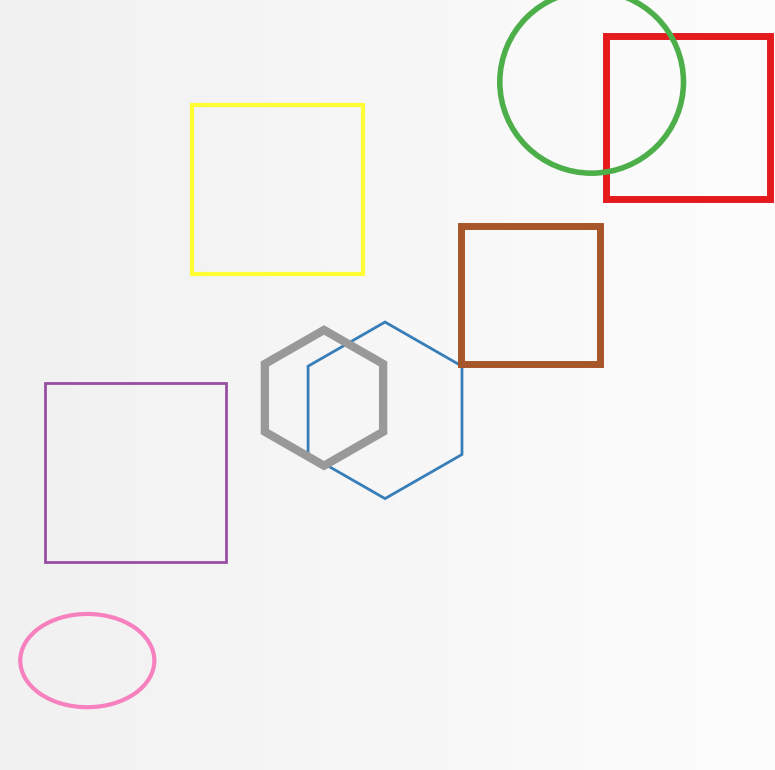[{"shape": "square", "thickness": 2.5, "radius": 0.53, "center": [0.887, 0.848]}, {"shape": "hexagon", "thickness": 1, "radius": 0.57, "center": [0.497, 0.467]}, {"shape": "circle", "thickness": 2, "radius": 0.59, "center": [0.763, 0.894]}, {"shape": "square", "thickness": 1, "radius": 0.58, "center": [0.175, 0.386]}, {"shape": "square", "thickness": 1.5, "radius": 0.55, "center": [0.358, 0.754]}, {"shape": "square", "thickness": 2.5, "radius": 0.45, "center": [0.684, 0.617]}, {"shape": "oval", "thickness": 1.5, "radius": 0.43, "center": [0.113, 0.142]}, {"shape": "hexagon", "thickness": 3, "radius": 0.44, "center": [0.418, 0.483]}]